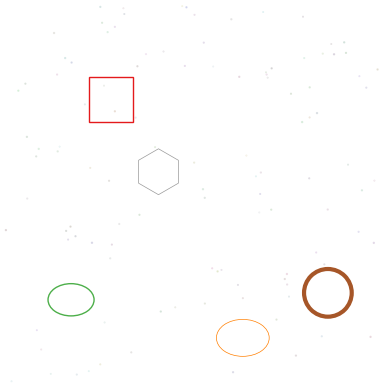[{"shape": "square", "thickness": 1, "radius": 0.29, "center": [0.288, 0.741]}, {"shape": "oval", "thickness": 1, "radius": 0.3, "center": [0.185, 0.221]}, {"shape": "oval", "thickness": 0.5, "radius": 0.34, "center": [0.631, 0.122]}, {"shape": "circle", "thickness": 3, "radius": 0.31, "center": [0.852, 0.239]}, {"shape": "hexagon", "thickness": 0.5, "radius": 0.3, "center": [0.412, 0.554]}]